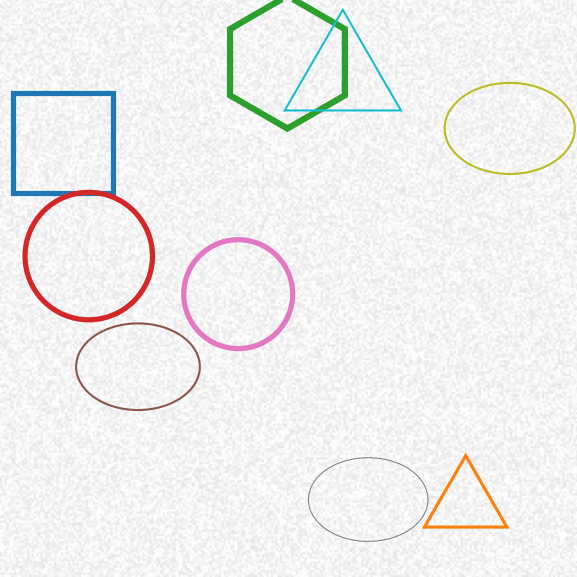[{"shape": "square", "thickness": 2.5, "radius": 0.43, "center": [0.109, 0.752]}, {"shape": "triangle", "thickness": 1.5, "radius": 0.41, "center": [0.806, 0.128]}, {"shape": "hexagon", "thickness": 3, "radius": 0.57, "center": [0.498, 0.891]}, {"shape": "circle", "thickness": 2.5, "radius": 0.55, "center": [0.154, 0.556]}, {"shape": "oval", "thickness": 1, "radius": 0.54, "center": [0.239, 0.364]}, {"shape": "circle", "thickness": 2.5, "radius": 0.47, "center": [0.412, 0.49]}, {"shape": "oval", "thickness": 0.5, "radius": 0.52, "center": [0.638, 0.134]}, {"shape": "oval", "thickness": 1, "radius": 0.56, "center": [0.883, 0.777]}, {"shape": "triangle", "thickness": 1, "radius": 0.58, "center": [0.594, 0.866]}]